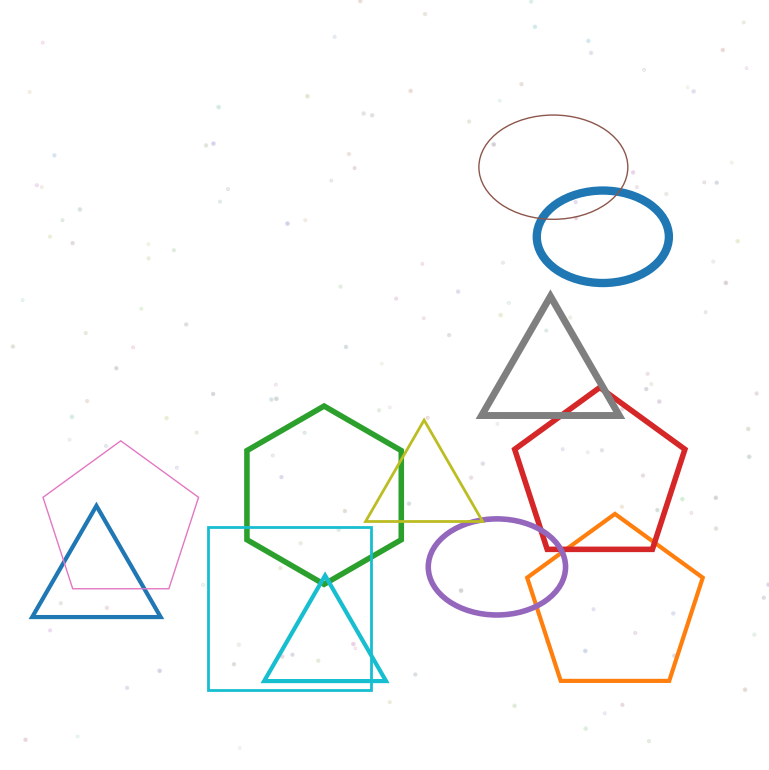[{"shape": "triangle", "thickness": 1.5, "radius": 0.48, "center": [0.125, 0.247]}, {"shape": "oval", "thickness": 3, "radius": 0.43, "center": [0.783, 0.692]}, {"shape": "pentagon", "thickness": 1.5, "radius": 0.6, "center": [0.799, 0.213]}, {"shape": "hexagon", "thickness": 2, "radius": 0.58, "center": [0.421, 0.357]}, {"shape": "pentagon", "thickness": 2, "radius": 0.58, "center": [0.779, 0.381]}, {"shape": "oval", "thickness": 2, "radius": 0.45, "center": [0.645, 0.264]}, {"shape": "oval", "thickness": 0.5, "radius": 0.48, "center": [0.719, 0.783]}, {"shape": "pentagon", "thickness": 0.5, "radius": 0.53, "center": [0.157, 0.321]}, {"shape": "triangle", "thickness": 2.5, "radius": 0.52, "center": [0.715, 0.512]}, {"shape": "triangle", "thickness": 1, "radius": 0.44, "center": [0.551, 0.367]}, {"shape": "triangle", "thickness": 1.5, "radius": 0.46, "center": [0.422, 0.161]}, {"shape": "square", "thickness": 1, "radius": 0.53, "center": [0.376, 0.21]}]